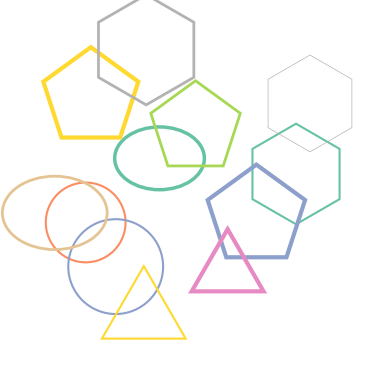[{"shape": "oval", "thickness": 2.5, "radius": 0.58, "center": [0.414, 0.589]}, {"shape": "hexagon", "thickness": 1.5, "radius": 0.65, "center": [0.769, 0.548]}, {"shape": "circle", "thickness": 1.5, "radius": 0.52, "center": [0.223, 0.422]}, {"shape": "circle", "thickness": 1.5, "radius": 0.62, "center": [0.3, 0.308]}, {"shape": "pentagon", "thickness": 3, "radius": 0.67, "center": [0.666, 0.439]}, {"shape": "triangle", "thickness": 3, "radius": 0.54, "center": [0.591, 0.297]}, {"shape": "pentagon", "thickness": 2, "radius": 0.61, "center": [0.508, 0.668]}, {"shape": "pentagon", "thickness": 3, "radius": 0.65, "center": [0.236, 0.748]}, {"shape": "triangle", "thickness": 1.5, "radius": 0.63, "center": [0.374, 0.183]}, {"shape": "oval", "thickness": 2, "radius": 0.68, "center": [0.142, 0.447]}, {"shape": "hexagon", "thickness": 0.5, "radius": 0.63, "center": [0.805, 0.731]}, {"shape": "hexagon", "thickness": 2, "radius": 0.72, "center": [0.38, 0.871]}]